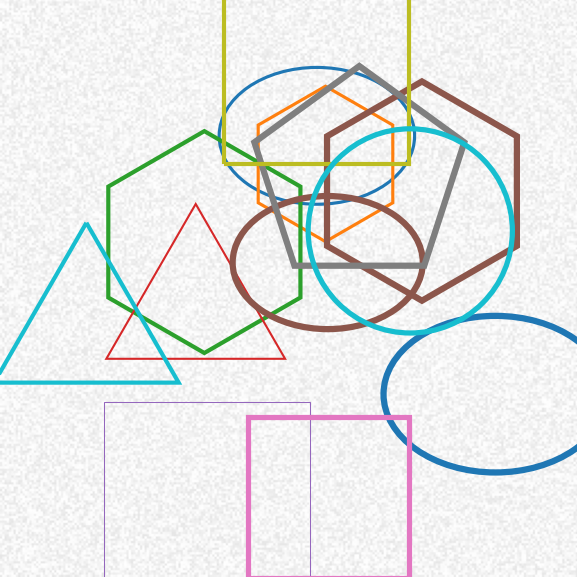[{"shape": "oval", "thickness": 1.5, "radius": 0.85, "center": [0.549, 0.764]}, {"shape": "oval", "thickness": 3, "radius": 0.97, "center": [0.858, 0.317]}, {"shape": "hexagon", "thickness": 1.5, "radius": 0.67, "center": [0.564, 0.715]}, {"shape": "hexagon", "thickness": 2, "radius": 0.96, "center": [0.354, 0.58]}, {"shape": "triangle", "thickness": 1, "radius": 0.89, "center": [0.339, 0.467]}, {"shape": "square", "thickness": 0.5, "radius": 0.89, "center": [0.358, 0.125]}, {"shape": "oval", "thickness": 3, "radius": 0.82, "center": [0.567, 0.544]}, {"shape": "hexagon", "thickness": 3, "radius": 0.95, "center": [0.731, 0.668]}, {"shape": "square", "thickness": 2.5, "radius": 0.7, "center": [0.569, 0.138]}, {"shape": "pentagon", "thickness": 3, "radius": 0.96, "center": [0.622, 0.694]}, {"shape": "square", "thickness": 2, "radius": 0.8, "center": [0.548, 0.875]}, {"shape": "triangle", "thickness": 2, "radius": 0.92, "center": [0.15, 0.429]}, {"shape": "circle", "thickness": 2.5, "radius": 0.88, "center": [0.71, 0.599]}]